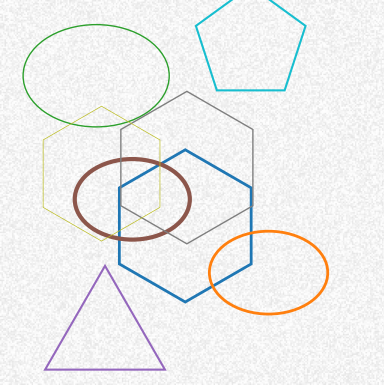[{"shape": "hexagon", "thickness": 2, "radius": 0.99, "center": [0.481, 0.413]}, {"shape": "oval", "thickness": 2, "radius": 0.77, "center": [0.698, 0.292]}, {"shape": "oval", "thickness": 1, "radius": 0.95, "center": [0.25, 0.803]}, {"shape": "triangle", "thickness": 1.5, "radius": 0.9, "center": [0.273, 0.13]}, {"shape": "oval", "thickness": 3, "radius": 0.75, "center": [0.344, 0.482]}, {"shape": "hexagon", "thickness": 1, "radius": 0.99, "center": [0.485, 0.565]}, {"shape": "hexagon", "thickness": 0.5, "radius": 0.88, "center": [0.264, 0.549]}, {"shape": "pentagon", "thickness": 1.5, "radius": 0.75, "center": [0.651, 0.886]}]